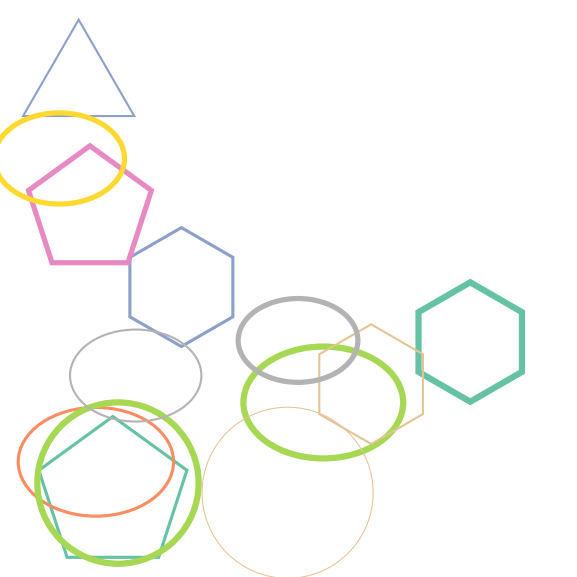[{"shape": "hexagon", "thickness": 3, "radius": 0.52, "center": [0.814, 0.407]}, {"shape": "pentagon", "thickness": 1.5, "radius": 0.67, "center": [0.195, 0.143]}, {"shape": "oval", "thickness": 1.5, "radius": 0.67, "center": [0.166, 0.199]}, {"shape": "triangle", "thickness": 1, "radius": 0.56, "center": [0.136, 0.854]}, {"shape": "hexagon", "thickness": 1.5, "radius": 0.51, "center": [0.314, 0.502]}, {"shape": "pentagon", "thickness": 2.5, "radius": 0.56, "center": [0.156, 0.635]}, {"shape": "oval", "thickness": 3, "radius": 0.69, "center": [0.56, 0.302]}, {"shape": "circle", "thickness": 3, "radius": 0.7, "center": [0.204, 0.163]}, {"shape": "oval", "thickness": 2.5, "radius": 0.56, "center": [0.103, 0.725]}, {"shape": "circle", "thickness": 0.5, "radius": 0.74, "center": [0.498, 0.146]}, {"shape": "hexagon", "thickness": 1, "radius": 0.52, "center": [0.643, 0.334]}, {"shape": "oval", "thickness": 1, "radius": 0.57, "center": [0.235, 0.349]}, {"shape": "oval", "thickness": 2.5, "radius": 0.52, "center": [0.516, 0.41]}]